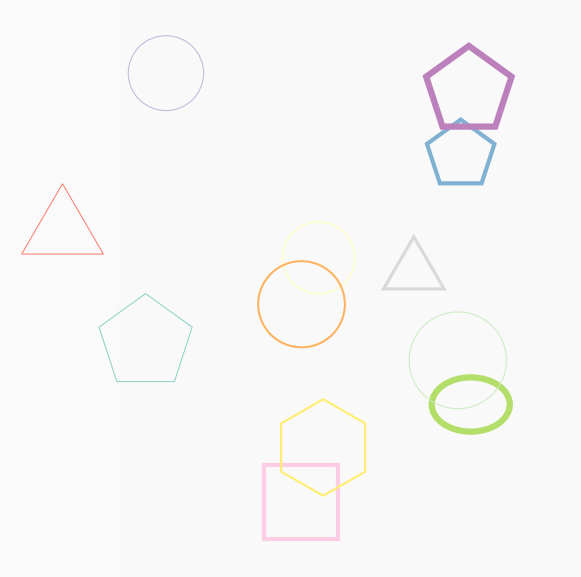[{"shape": "pentagon", "thickness": 0.5, "radius": 0.42, "center": [0.25, 0.407]}, {"shape": "circle", "thickness": 0.5, "radius": 0.31, "center": [0.548, 0.553]}, {"shape": "circle", "thickness": 0.5, "radius": 0.32, "center": [0.286, 0.872]}, {"shape": "triangle", "thickness": 0.5, "radius": 0.41, "center": [0.108, 0.6]}, {"shape": "pentagon", "thickness": 2, "radius": 0.31, "center": [0.793, 0.731]}, {"shape": "circle", "thickness": 1, "radius": 0.37, "center": [0.519, 0.472]}, {"shape": "oval", "thickness": 3, "radius": 0.34, "center": [0.81, 0.299]}, {"shape": "square", "thickness": 2, "radius": 0.32, "center": [0.517, 0.13]}, {"shape": "triangle", "thickness": 1.5, "radius": 0.3, "center": [0.712, 0.529]}, {"shape": "pentagon", "thickness": 3, "radius": 0.39, "center": [0.807, 0.842]}, {"shape": "circle", "thickness": 0.5, "radius": 0.42, "center": [0.788, 0.375]}, {"shape": "hexagon", "thickness": 1, "radius": 0.42, "center": [0.556, 0.224]}]